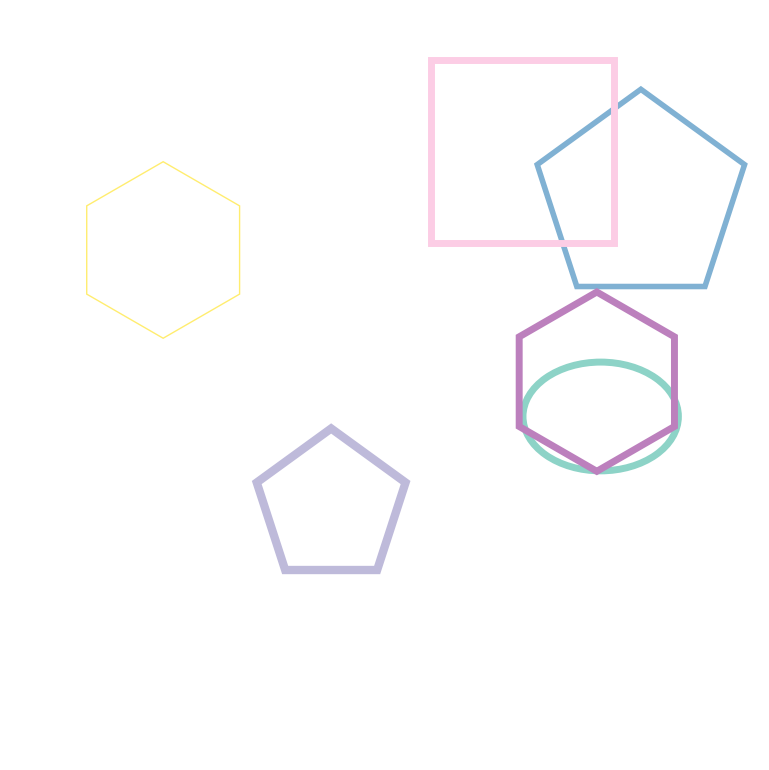[{"shape": "oval", "thickness": 2.5, "radius": 0.5, "center": [0.78, 0.459]}, {"shape": "pentagon", "thickness": 3, "radius": 0.51, "center": [0.43, 0.342]}, {"shape": "pentagon", "thickness": 2, "radius": 0.71, "center": [0.832, 0.742]}, {"shape": "square", "thickness": 2.5, "radius": 0.59, "center": [0.678, 0.803]}, {"shape": "hexagon", "thickness": 2.5, "radius": 0.58, "center": [0.775, 0.504]}, {"shape": "hexagon", "thickness": 0.5, "radius": 0.57, "center": [0.212, 0.675]}]